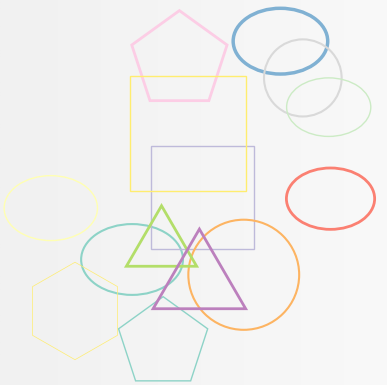[{"shape": "pentagon", "thickness": 1, "radius": 0.6, "center": [0.421, 0.109]}, {"shape": "oval", "thickness": 1.5, "radius": 0.66, "center": [0.341, 0.326]}, {"shape": "oval", "thickness": 1, "radius": 0.6, "center": [0.131, 0.459]}, {"shape": "square", "thickness": 1, "radius": 0.67, "center": [0.523, 0.487]}, {"shape": "oval", "thickness": 2, "radius": 0.57, "center": [0.853, 0.484]}, {"shape": "oval", "thickness": 2.5, "radius": 0.61, "center": [0.724, 0.893]}, {"shape": "circle", "thickness": 1.5, "radius": 0.72, "center": [0.629, 0.286]}, {"shape": "triangle", "thickness": 2, "radius": 0.52, "center": [0.417, 0.361]}, {"shape": "pentagon", "thickness": 2, "radius": 0.65, "center": [0.463, 0.843]}, {"shape": "circle", "thickness": 1.5, "radius": 0.5, "center": [0.781, 0.798]}, {"shape": "triangle", "thickness": 2, "radius": 0.69, "center": [0.515, 0.267]}, {"shape": "oval", "thickness": 1, "radius": 0.54, "center": [0.848, 0.722]}, {"shape": "square", "thickness": 1, "radius": 0.75, "center": [0.486, 0.654]}, {"shape": "hexagon", "thickness": 0.5, "radius": 0.63, "center": [0.194, 0.192]}]